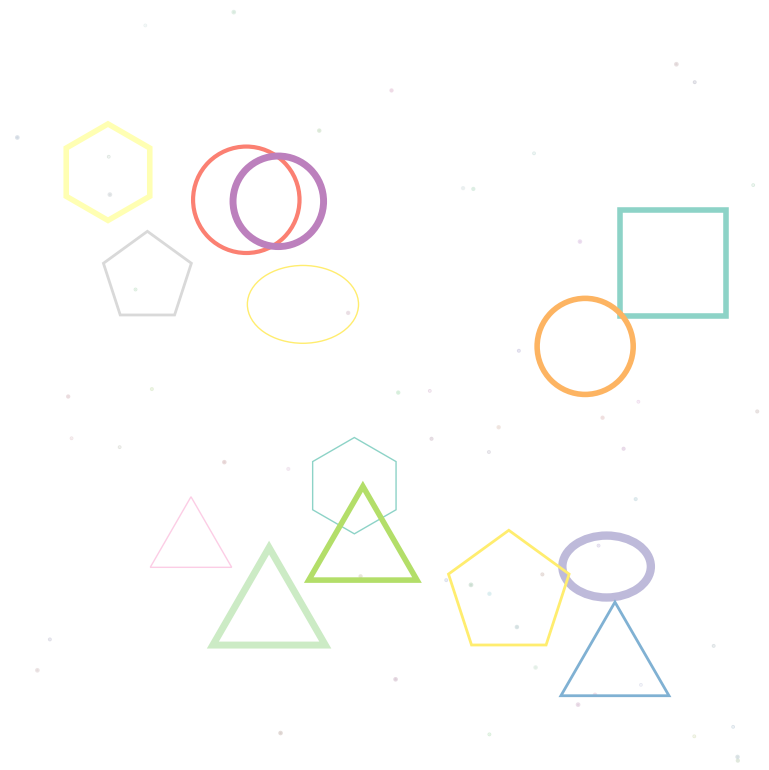[{"shape": "hexagon", "thickness": 0.5, "radius": 0.31, "center": [0.46, 0.369]}, {"shape": "square", "thickness": 2, "radius": 0.34, "center": [0.874, 0.659]}, {"shape": "hexagon", "thickness": 2, "radius": 0.31, "center": [0.14, 0.776]}, {"shape": "oval", "thickness": 3, "radius": 0.29, "center": [0.788, 0.264]}, {"shape": "circle", "thickness": 1.5, "radius": 0.35, "center": [0.32, 0.741]}, {"shape": "triangle", "thickness": 1, "radius": 0.41, "center": [0.799, 0.137]}, {"shape": "circle", "thickness": 2, "radius": 0.31, "center": [0.76, 0.55]}, {"shape": "triangle", "thickness": 2, "radius": 0.41, "center": [0.471, 0.287]}, {"shape": "triangle", "thickness": 0.5, "radius": 0.31, "center": [0.248, 0.294]}, {"shape": "pentagon", "thickness": 1, "radius": 0.3, "center": [0.191, 0.64]}, {"shape": "circle", "thickness": 2.5, "radius": 0.29, "center": [0.361, 0.739]}, {"shape": "triangle", "thickness": 2.5, "radius": 0.42, "center": [0.349, 0.204]}, {"shape": "pentagon", "thickness": 1, "radius": 0.41, "center": [0.661, 0.229]}, {"shape": "oval", "thickness": 0.5, "radius": 0.36, "center": [0.393, 0.605]}]